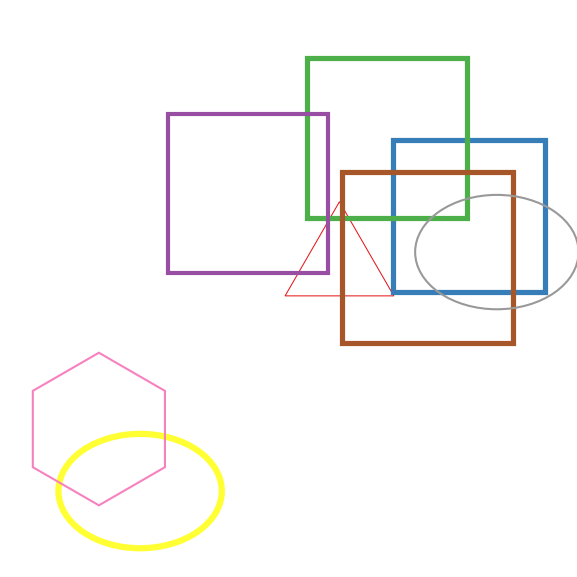[{"shape": "triangle", "thickness": 0.5, "radius": 0.54, "center": [0.588, 0.541]}, {"shape": "square", "thickness": 2.5, "radius": 0.66, "center": [0.812, 0.625]}, {"shape": "square", "thickness": 2.5, "radius": 0.69, "center": [0.67, 0.76]}, {"shape": "square", "thickness": 2, "radius": 0.69, "center": [0.43, 0.664]}, {"shape": "oval", "thickness": 3, "radius": 0.71, "center": [0.243, 0.149]}, {"shape": "square", "thickness": 2.5, "radius": 0.74, "center": [0.741, 0.553]}, {"shape": "hexagon", "thickness": 1, "radius": 0.66, "center": [0.171, 0.256]}, {"shape": "oval", "thickness": 1, "radius": 0.71, "center": [0.86, 0.563]}]